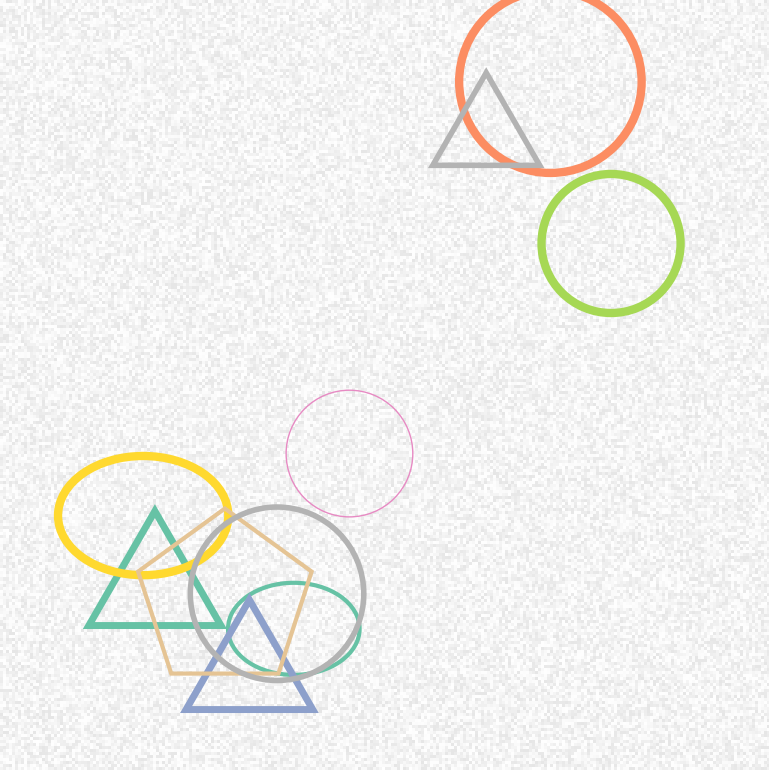[{"shape": "oval", "thickness": 1.5, "radius": 0.43, "center": [0.382, 0.183]}, {"shape": "triangle", "thickness": 2.5, "radius": 0.5, "center": [0.201, 0.237]}, {"shape": "circle", "thickness": 3, "radius": 0.59, "center": [0.715, 0.894]}, {"shape": "triangle", "thickness": 2.5, "radius": 0.47, "center": [0.324, 0.126]}, {"shape": "circle", "thickness": 0.5, "radius": 0.41, "center": [0.454, 0.411]}, {"shape": "circle", "thickness": 3, "radius": 0.45, "center": [0.794, 0.684]}, {"shape": "oval", "thickness": 3, "radius": 0.55, "center": [0.186, 0.33]}, {"shape": "pentagon", "thickness": 1.5, "radius": 0.59, "center": [0.292, 0.221]}, {"shape": "circle", "thickness": 2, "radius": 0.56, "center": [0.36, 0.229]}, {"shape": "triangle", "thickness": 2, "radius": 0.4, "center": [0.631, 0.825]}]